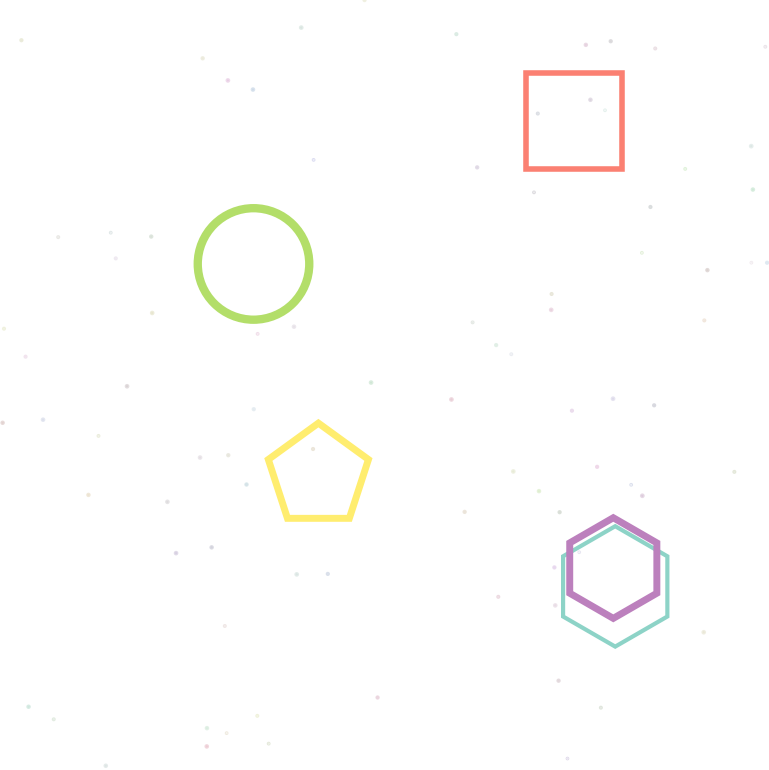[{"shape": "hexagon", "thickness": 1.5, "radius": 0.39, "center": [0.799, 0.238]}, {"shape": "square", "thickness": 2, "radius": 0.31, "center": [0.745, 0.843]}, {"shape": "circle", "thickness": 3, "radius": 0.36, "center": [0.329, 0.657]}, {"shape": "hexagon", "thickness": 2.5, "radius": 0.33, "center": [0.796, 0.262]}, {"shape": "pentagon", "thickness": 2.5, "radius": 0.34, "center": [0.413, 0.382]}]